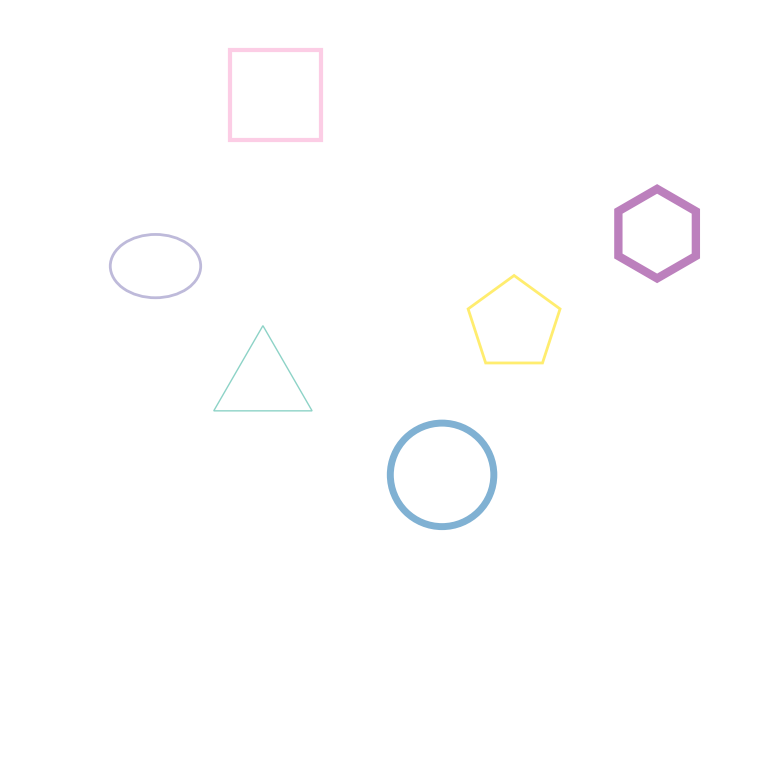[{"shape": "triangle", "thickness": 0.5, "radius": 0.37, "center": [0.341, 0.503]}, {"shape": "oval", "thickness": 1, "radius": 0.29, "center": [0.202, 0.654]}, {"shape": "circle", "thickness": 2.5, "radius": 0.34, "center": [0.574, 0.383]}, {"shape": "square", "thickness": 1.5, "radius": 0.29, "center": [0.358, 0.877]}, {"shape": "hexagon", "thickness": 3, "radius": 0.29, "center": [0.853, 0.697]}, {"shape": "pentagon", "thickness": 1, "radius": 0.31, "center": [0.668, 0.579]}]